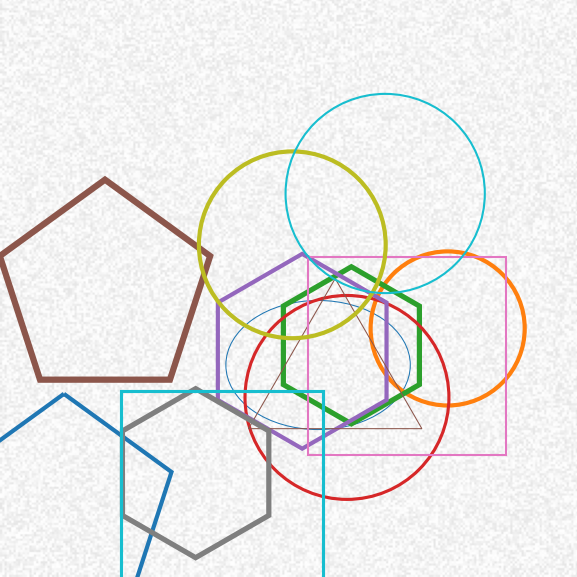[{"shape": "oval", "thickness": 0.5, "radius": 0.8, "center": [0.551, 0.367]}, {"shape": "pentagon", "thickness": 2, "radius": 0.98, "center": [0.111, 0.121]}, {"shape": "circle", "thickness": 2, "radius": 0.67, "center": [0.775, 0.43]}, {"shape": "hexagon", "thickness": 2.5, "radius": 0.68, "center": [0.608, 0.401]}, {"shape": "circle", "thickness": 1.5, "radius": 0.88, "center": [0.601, 0.311]}, {"shape": "hexagon", "thickness": 2, "radius": 0.84, "center": [0.523, 0.391]}, {"shape": "pentagon", "thickness": 3, "radius": 0.96, "center": [0.182, 0.497]}, {"shape": "triangle", "thickness": 0.5, "radius": 0.87, "center": [0.58, 0.344]}, {"shape": "square", "thickness": 1, "radius": 0.86, "center": [0.705, 0.383]}, {"shape": "hexagon", "thickness": 2.5, "radius": 0.73, "center": [0.339, 0.18]}, {"shape": "circle", "thickness": 2, "radius": 0.81, "center": [0.506, 0.575]}, {"shape": "square", "thickness": 1.5, "radius": 0.88, "center": [0.384, 0.147]}, {"shape": "circle", "thickness": 1, "radius": 0.86, "center": [0.667, 0.664]}]